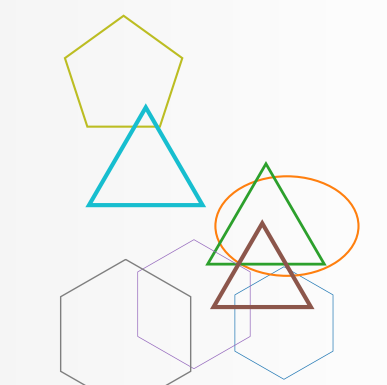[{"shape": "hexagon", "thickness": 0.5, "radius": 0.73, "center": [0.733, 0.161]}, {"shape": "oval", "thickness": 1.5, "radius": 0.92, "center": [0.741, 0.413]}, {"shape": "triangle", "thickness": 2, "radius": 0.87, "center": [0.686, 0.401]}, {"shape": "hexagon", "thickness": 0.5, "radius": 0.84, "center": [0.501, 0.21]}, {"shape": "triangle", "thickness": 3, "radius": 0.73, "center": [0.677, 0.275]}, {"shape": "hexagon", "thickness": 1, "radius": 0.97, "center": [0.324, 0.132]}, {"shape": "pentagon", "thickness": 1.5, "radius": 0.8, "center": [0.319, 0.8]}, {"shape": "triangle", "thickness": 3, "radius": 0.85, "center": [0.376, 0.552]}]